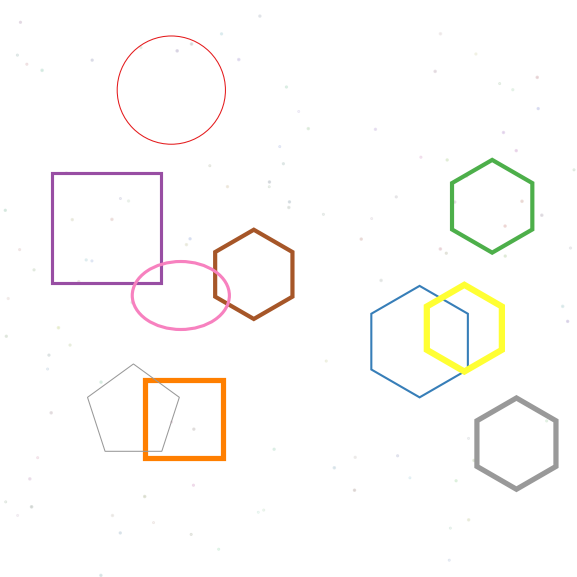[{"shape": "circle", "thickness": 0.5, "radius": 0.47, "center": [0.297, 0.843]}, {"shape": "hexagon", "thickness": 1, "radius": 0.48, "center": [0.727, 0.408]}, {"shape": "hexagon", "thickness": 2, "radius": 0.4, "center": [0.852, 0.642]}, {"shape": "square", "thickness": 1.5, "radius": 0.47, "center": [0.184, 0.604]}, {"shape": "square", "thickness": 2.5, "radius": 0.34, "center": [0.319, 0.274]}, {"shape": "hexagon", "thickness": 3, "radius": 0.38, "center": [0.804, 0.431]}, {"shape": "hexagon", "thickness": 2, "radius": 0.39, "center": [0.44, 0.524]}, {"shape": "oval", "thickness": 1.5, "radius": 0.42, "center": [0.313, 0.487]}, {"shape": "hexagon", "thickness": 2.5, "radius": 0.4, "center": [0.894, 0.231]}, {"shape": "pentagon", "thickness": 0.5, "radius": 0.42, "center": [0.231, 0.285]}]